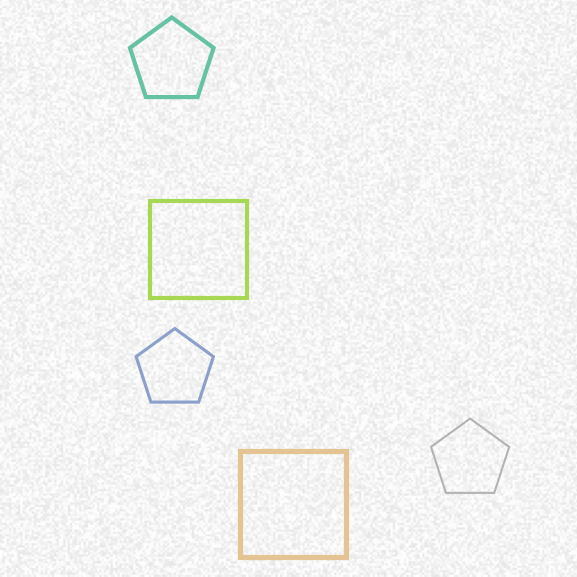[{"shape": "pentagon", "thickness": 2, "radius": 0.38, "center": [0.297, 0.893]}, {"shape": "pentagon", "thickness": 1.5, "radius": 0.35, "center": [0.303, 0.36]}, {"shape": "square", "thickness": 2, "radius": 0.42, "center": [0.344, 0.567]}, {"shape": "square", "thickness": 2.5, "radius": 0.46, "center": [0.508, 0.127]}, {"shape": "pentagon", "thickness": 1, "radius": 0.36, "center": [0.814, 0.203]}]